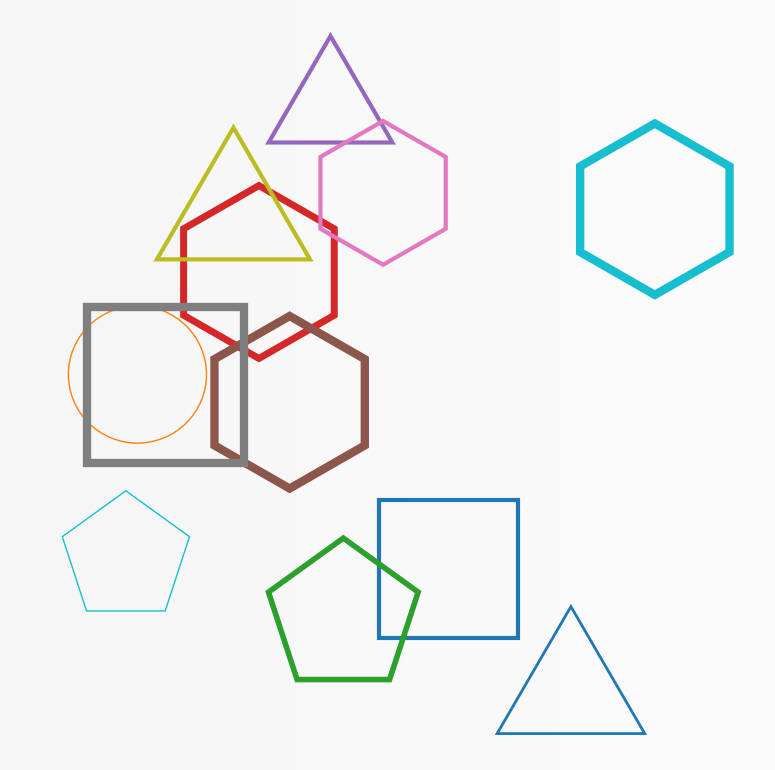[{"shape": "triangle", "thickness": 1, "radius": 0.55, "center": [0.737, 0.102]}, {"shape": "square", "thickness": 1.5, "radius": 0.45, "center": [0.579, 0.261]}, {"shape": "circle", "thickness": 0.5, "radius": 0.45, "center": [0.177, 0.514]}, {"shape": "pentagon", "thickness": 2, "radius": 0.51, "center": [0.443, 0.2]}, {"shape": "hexagon", "thickness": 2.5, "radius": 0.56, "center": [0.334, 0.647]}, {"shape": "triangle", "thickness": 1.5, "radius": 0.46, "center": [0.426, 0.861]}, {"shape": "hexagon", "thickness": 3, "radius": 0.56, "center": [0.374, 0.478]}, {"shape": "hexagon", "thickness": 1.5, "radius": 0.47, "center": [0.494, 0.75]}, {"shape": "square", "thickness": 3, "radius": 0.51, "center": [0.214, 0.5]}, {"shape": "triangle", "thickness": 1.5, "radius": 0.57, "center": [0.301, 0.72]}, {"shape": "hexagon", "thickness": 3, "radius": 0.56, "center": [0.845, 0.728]}, {"shape": "pentagon", "thickness": 0.5, "radius": 0.43, "center": [0.162, 0.276]}]